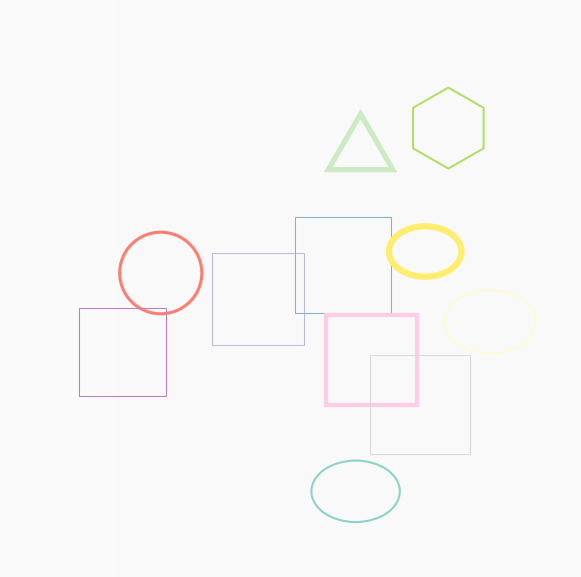[{"shape": "oval", "thickness": 1, "radius": 0.38, "center": [0.612, 0.148]}, {"shape": "oval", "thickness": 0.5, "radius": 0.39, "center": [0.843, 0.442]}, {"shape": "square", "thickness": 0.5, "radius": 0.4, "center": [0.444, 0.481]}, {"shape": "circle", "thickness": 1.5, "radius": 0.35, "center": [0.277, 0.526]}, {"shape": "square", "thickness": 0.5, "radius": 0.41, "center": [0.59, 0.54]}, {"shape": "hexagon", "thickness": 1, "radius": 0.35, "center": [0.771, 0.777]}, {"shape": "square", "thickness": 2, "radius": 0.39, "center": [0.639, 0.376]}, {"shape": "square", "thickness": 0.5, "radius": 0.43, "center": [0.723, 0.299]}, {"shape": "square", "thickness": 0.5, "radius": 0.38, "center": [0.211, 0.39]}, {"shape": "triangle", "thickness": 2.5, "radius": 0.32, "center": [0.62, 0.737]}, {"shape": "oval", "thickness": 3, "radius": 0.31, "center": [0.732, 0.564]}]